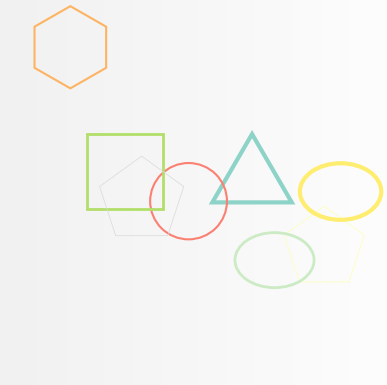[{"shape": "triangle", "thickness": 3, "radius": 0.59, "center": [0.65, 0.533]}, {"shape": "pentagon", "thickness": 0.5, "radius": 0.54, "center": [0.837, 0.356]}, {"shape": "circle", "thickness": 1.5, "radius": 0.5, "center": [0.487, 0.477]}, {"shape": "hexagon", "thickness": 1.5, "radius": 0.53, "center": [0.182, 0.877]}, {"shape": "square", "thickness": 2, "radius": 0.48, "center": [0.323, 0.554]}, {"shape": "pentagon", "thickness": 0.5, "radius": 0.57, "center": [0.366, 0.48]}, {"shape": "oval", "thickness": 2, "radius": 0.51, "center": [0.708, 0.324]}, {"shape": "oval", "thickness": 3, "radius": 0.52, "center": [0.879, 0.502]}]